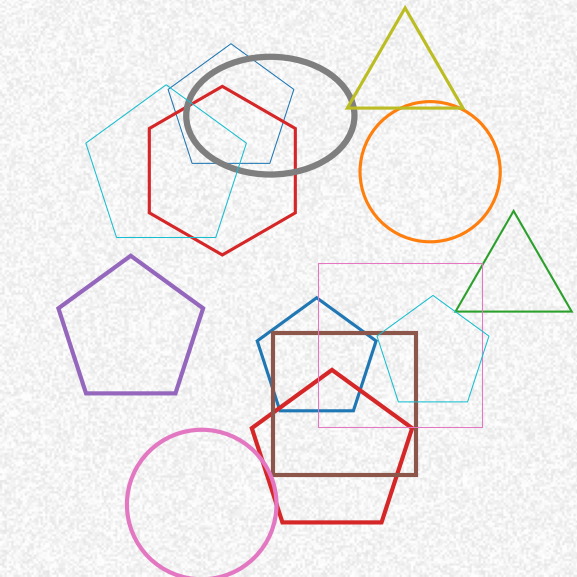[{"shape": "pentagon", "thickness": 0.5, "radius": 0.57, "center": [0.4, 0.809]}, {"shape": "pentagon", "thickness": 1.5, "radius": 0.54, "center": [0.548, 0.375]}, {"shape": "circle", "thickness": 1.5, "radius": 0.61, "center": [0.745, 0.702]}, {"shape": "triangle", "thickness": 1, "radius": 0.58, "center": [0.889, 0.518]}, {"shape": "hexagon", "thickness": 1.5, "radius": 0.73, "center": [0.385, 0.704]}, {"shape": "pentagon", "thickness": 2, "radius": 0.73, "center": [0.575, 0.213]}, {"shape": "pentagon", "thickness": 2, "radius": 0.66, "center": [0.226, 0.425]}, {"shape": "square", "thickness": 2, "radius": 0.62, "center": [0.597, 0.299]}, {"shape": "square", "thickness": 0.5, "radius": 0.71, "center": [0.693, 0.402]}, {"shape": "circle", "thickness": 2, "radius": 0.65, "center": [0.349, 0.125]}, {"shape": "oval", "thickness": 3, "radius": 0.73, "center": [0.468, 0.799]}, {"shape": "triangle", "thickness": 1.5, "radius": 0.58, "center": [0.702, 0.87]}, {"shape": "pentagon", "thickness": 0.5, "radius": 0.73, "center": [0.288, 0.706]}, {"shape": "pentagon", "thickness": 0.5, "radius": 0.51, "center": [0.75, 0.386]}]